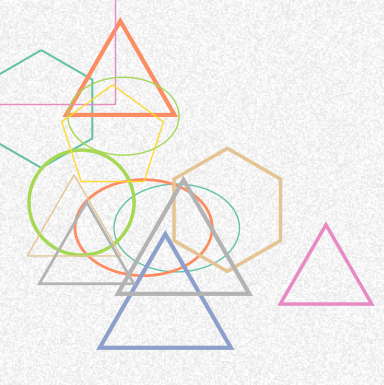[{"shape": "oval", "thickness": 1, "radius": 0.81, "center": [0.459, 0.408]}, {"shape": "hexagon", "thickness": 1.5, "radius": 0.76, "center": [0.107, 0.717]}, {"shape": "oval", "thickness": 2, "radius": 0.89, "center": [0.373, 0.409]}, {"shape": "triangle", "thickness": 3, "radius": 0.81, "center": [0.313, 0.783]}, {"shape": "triangle", "thickness": 3, "radius": 0.98, "center": [0.429, 0.195]}, {"shape": "square", "thickness": 1, "radius": 0.76, "center": [0.145, 0.882]}, {"shape": "triangle", "thickness": 2.5, "radius": 0.69, "center": [0.847, 0.279]}, {"shape": "oval", "thickness": 1, "radius": 0.72, "center": [0.321, 0.698]}, {"shape": "circle", "thickness": 2.5, "radius": 0.68, "center": [0.212, 0.474]}, {"shape": "pentagon", "thickness": 1, "radius": 0.69, "center": [0.292, 0.641]}, {"shape": "triangle", "thickness": 1, "radius": 0.7, "center": [0.192, 0.405]}, {"shape": "hexagon", "thickness": 2.5, "radius": 0.8, "center": [0.59, 0.455]}, {"shape": "triangle", "thickness": 3, "radius": 0.99, "center": [0.477, 0.335]}, {"shape": "triangle", "thickness": 2, "radius": 0.71, "center": [0.225, 0.334]}]